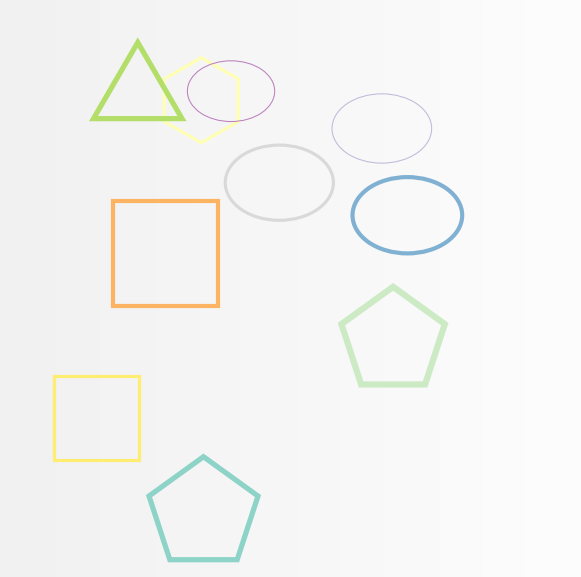[{"shape": "pentagon", "thickness": 2.5, "radius": 0.49, "center": [0.35, 0.11]}, {"shape": "hexagon", "thickness": 1.5, "radius": 0.37, "center": [0.346, 0.826]}, {"shape": "oval", "thickness": 0.5, "radius": 0.43, "center": [0.657, 0.777]}, {"shape": "oval", "thickness": 2, "radius": 0.47, "center": [0.701, 0.626]}, {"shape": "square", "thickness": 2, "radius": 0.45, "center": [0.285, 0.561]}, {"shape": "triangle", "thickness": 2.5, "radius": 0.44, "center": [0.237, 0.838]}, {"shape": "oval", "thickness": 1.5, "radius": 0.47, "center": [0.481, 0.683]}, {"shape": "oval", "thickness": 0.5, "radius": 0.38, "center": [0.397, 0.841]}, {"shape": "pentagon", "thickness": 3, "radius": 0.47, "center": [0.676, 0.409]}, {"shape": "square", "thickness": 1.5, "radius": 0.37, "center": [0.167, 0.275]}]